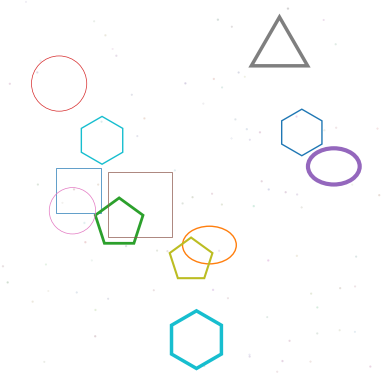[{"shape": "hexagon", "thickness": 1, "radius": 0.3, "center": [0.784, 0.656]}, {"shape": "square", "thickness": 0.5, "radius": 0.29, "center": [0.204, 0.506]}, {"shape": "oval", "thickness": 1, "radius": 0.35, "center": [0.544, 0.364]}, {"shape": "pentagon", "thickness": 2, "radius": 0.33, "center": [0.309, 0.421]}, {"shape": "circle", "thickness": 0.5, "radius": 0.36, "center": [0.154, 0.783]}, {"shape": "oval", "thickness": 3, "radius": 0.34, "center": [0.867, 0.568]}, {"shape": "square", "thickness": 0.5, "radius": 0.42, "center": [0.363, 0.469]}, {"shape": "circle", "thickness": 0.5, "radius": 0.3, "center": [0.188, 0.453]}, {"shape": "triangle", "thickness": 2.5, "radius": 0.42, "center": [0.726, 0.871]}, {"shape": "pentagon", "thickness": 1.5, "radius": 0.29, "center": [0.496, 0.325]}, {"shape": "hexagon", "thickness": 2.5, "radius": 0.37, "center": [0.51, 0.118]}, {"shape": "hexagon", "thickness": 1, "radius": 0.31, "center": [0.265, 0.636]}]